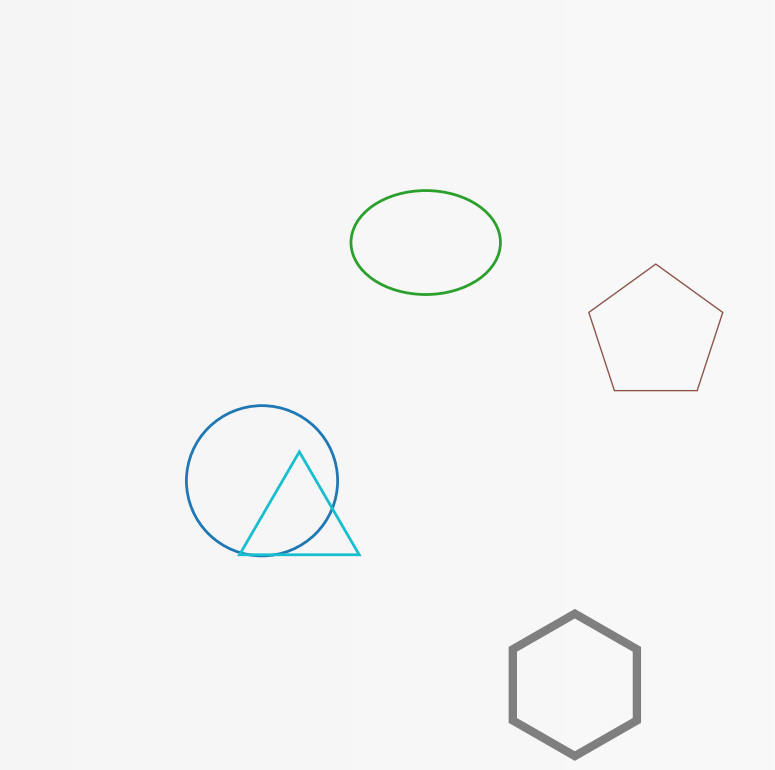[{"shape": "circle", "thickness": 1, "radius": 0.49, "center": [0.338, 0.376]}, {"shape": "oval", "thickness": 1, "radius": 0.48, "center": [0.549, 0.685]}, {"shape": "pentagon", "thickness": 0.5, "radius": 0.45, "center": [0.846, 0.566]}, {"shape": "hexagon", "thickness": 3, "radius": 0.46, "center": [0.742, 0.111]}, {"shape": "triangle", "thickness": 1, "radius": 0.45, "center": [0.386, 0.324]}]